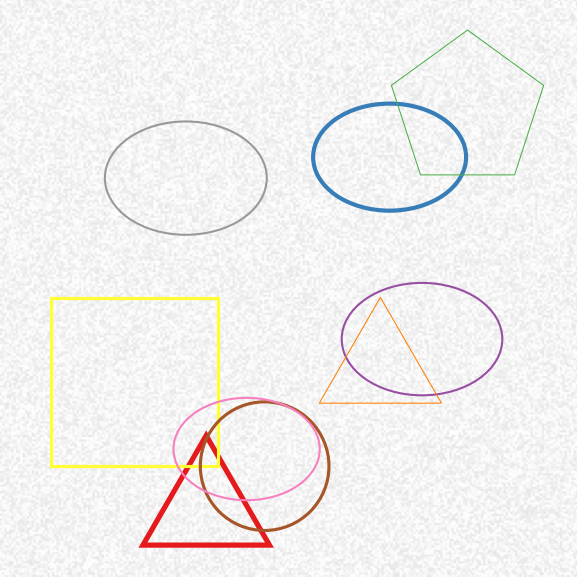[{"shape": "triangle", "thickness": 2.5, "radius": 0.63, "center": [0.357, 0.118]}, {"shape": "oval", "thickness": 2, "radius": 0.66, "center": [0.675, 0.727]}, {"shape": "pentagon", "thickness": 0.5, "radius": 0.69, "center": [0.81, 0.808]}, {"shape": "oval", "thickness": 1, "radius": 0.7, "center": [0.731, 0.412]}, {"shape": "triangle", "thickness": 0.5, "radius": 0.61, "center": [0.659, 0.362]}, {"shape": "square", "thickness": 1.5, "radius": 0.73, "center": [0.233, 0.338]}, {"shape": "circle", "thickness": 1.5, "radius": 0.56, "center": [0.458, 0.192]}, {"shape": "oval", "thickness": 1, "radius": 0.63, "center": [0.427, 0.222]}, {"shape": "oval", "thickness": 1, "radius": 0.7, "center": [0.322, 0.691]}]